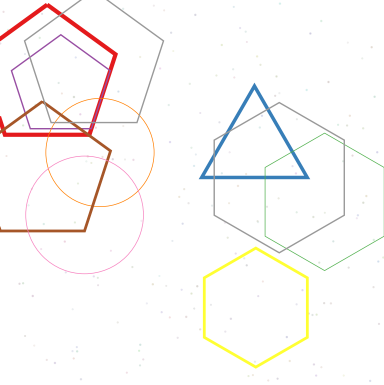[{"shape": "pentagon", "thickness": 3, "radius": 0.93, "center": [0.122, 0.801]}, {"shape": "triangle", "thickness": 2.5, "radius": 0.79, "center": [0.661, 0.618]}, {"shape": "hexagon", "thickness": 0.5, "radius": 0.89, "center": [0.843, 0.476]}, {"shape": "pentagon", "thickness": 1, "radius": 0.67, "center": [0.158, 0.775]}, {"shape": "circle", "thickness": 0.5, "radius": 0.7, "center": [0.26, 0.604]}, {"shape": "hexagon", "thickness": 2, "radius": 0.77, "center": [0.664, 0.201]}, {"shape": "pentagon", "thickness": 2, "radius": 0.93, "center": [0.11, 0.55]}, {"shape": "circle", "thickness": 0.5, "radius": 0.76, "center": [0.22, 0.442]}, {"shape": "hexagon", "thickness": 1, "radius": 0.98, "center": [0.725, 0.538]}, {"shape": "pentagon", "thickness": 1, "radius": 0.95, "center": [0.244, 0.835]}]